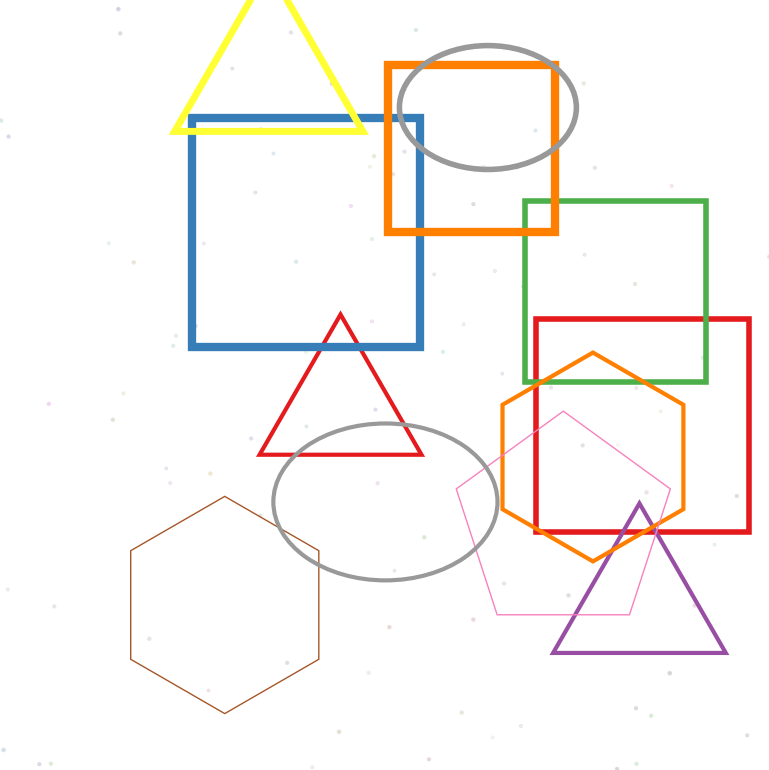[{"shape": "triangle", "thickness": 1.5, "radius": 0.61, "center": [0.442, 0.47]}, {"shape": "square", "thickness": 2, "radius": 0.69, "center": [0.834, 0.447]}, {"shape": "square", "thickness": 3, "radius": 0.74, "center": [0.397, 0.698]}, {"shape": "square", "thickness": 2, "radius": 0.59, "center": [0.799, 0.622]}, {"shape": "triangle", "thickness": 1.5, "radius": 0.65, "center": [0.83, 0.217]}, {"shape": "hexagon", "thickness": 1.5, "radius": 0.68, "center": [0.77, 0.407]}, {"shape": "square", "thickness": 3, "radius": 0.54, "center": [0.612, 0.807]}, {"shape": "triangle", "thickness": 2.5, "radius": 0.71, "center": [0.349, 0.9]}, {"shape": "hexagon", "thickness": 0.5, "radius": 0.71, "center": [0.292, 0.214]}, {"shape": "pentagon", "thickness": 0.5, "radius": 0.73, "center": [0.732, 0.32]}, {"shape": "oval", "thickness": 1.5, "radius": 0.73, "center": [0.501, 0.348]}, {"shape": "oval", "thickness": 2, "radius": 0.57, "center": [0.634, 0.86]}]